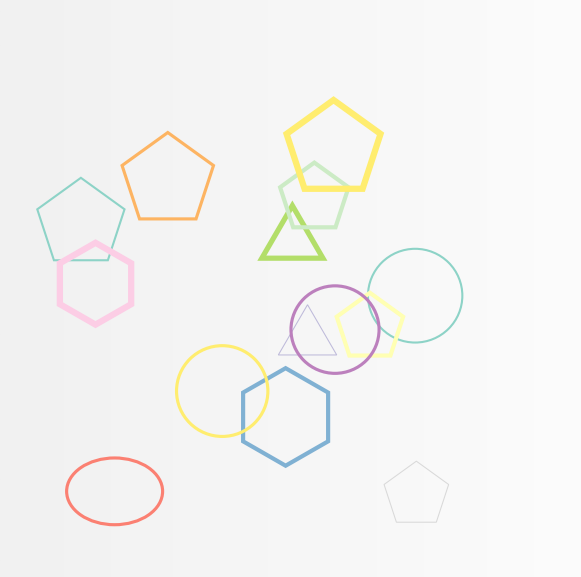[{"shape": "circle", "thickness": 1, "radius": 0.41, "center": [0.714, 0.487]}, {"shape": "pentagon", "thickness": 1, "radius": 0.39, "center": [0.139, 0.612]}, {"shape": "pentagon", "thickness": 2, "radius": 0.3, "center": [0.636, 0.432]}, {"shape": "triangle", "thickness": 0.5, "radius": 0.29, "center": [0.529, 0.413]}, {"shape": "oval", "thickness": 1.5, "radius": 0.41, "center": [0.197, 0.148]}, {"shape": "hexagon", "thickness": 2, "radius": 0.42, "center": [0.491, 0.277]}, {"shape": "pentagon", "thickness": 1.5, "radius": 0.41, "center": [0.289, 0.687]}, {"shape": "triangle", "thickness": 2.5, "radius": 0.3, "center": [0.503, 0.582]}, {"shape": "hexagon", "thickness": 3, "radius": 0.35, "center": [0.164, 0.508]}, {"shape": "pentagon", "thickness": 0.5, "radius": 0.29, "center": [0.716, 0.142]}, {"shape": "circle", "thickness": 1.5, "radius": 0.38, "center": [0.576, 0.428]}, {"shape": "pentagon", "thickness": 2, "radius": 0.31, "center": [0.541, 0.656]}, {"shape": "circle", "thickness": 1.5, "radius": 0.39, "center": [0.382, 0.322]}, {"shape": "pentagon", "thickness": 3, "radius": 0.42, "center": [0.574, 0.741]}]